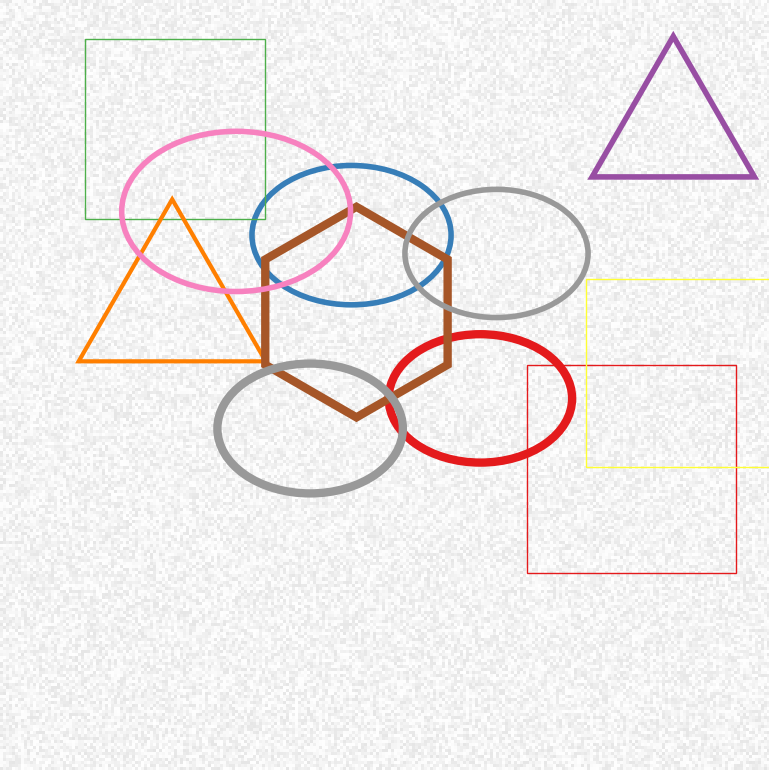[{"shape": "oval", "thickness": 3, "radius": 0.6, "center": [0.624, 0.483]}, {"shape": "square", "thickness": 0.5, "radius": 0.68, "center": [0.82, 0.391]}, {"shape": "oval", "thickness": 2, "radius": 0.65, "center": [0.457, 0.695]}, {"shape": "square", "thickness": 0.5, "radius": 0.59, "center": [0.227, 0.833]}, {"shape": "triangle", "thickness": 2, "radius": 0.61, "center": [0.874, 0.831]}, {"shape": "triangle", "thickness": 1.5, "radius": 0.7, "center": [0.224, 0.601]}, {"shape": "square", "thickness": 0.5, "radius": 0.61, "center": [0.882, 0.516]}, {"shape": "hexagon", "thickness": 3, "radius": 0.68, "center": [0.463, 0.595]}, {"shape": "oval", "thickness": 2, "radius": 0.74, "center": [0.307, 0.725]}, {"shape": "oval", "thickness": 2, "radius": 0.59, "center": [0.645, 0.671]}, {"shape": "oval", "thickness": 3, "radius": 0.6, "center": [0.403, 0.444]}]